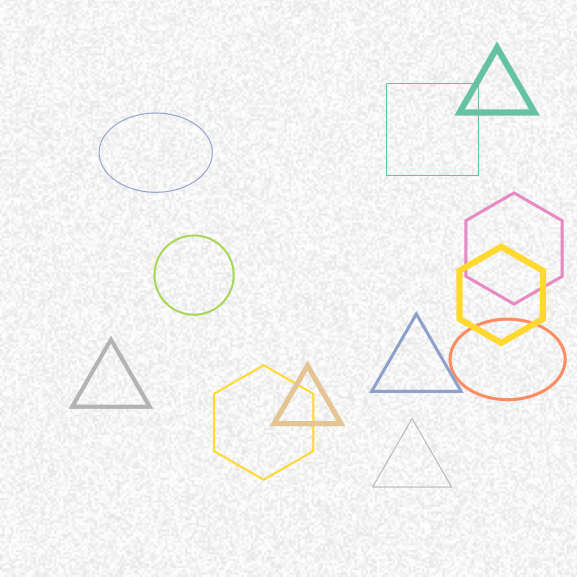[{"shape": "square", "thickness": 0.5, "radius": 0.4, "center": [0.748, 0.776]}, {"shape": "triangle", "thickness": 3, "radius": 0.37, "center": [0.861, 0.842]}, {"shape": "oval", "thickness": 1.5, "radius": 0.5, "center": [0.879, 0.377]}, {"shape": "oval", "thickness": 0.5, "radius": 0.49, "center": [0.27, 0.735]}, {"shape": "triangle", "thickness": 1.5, "radius": 0.45, "center": [0.721, 0.366]}, {"shape": "hexagon", "thickness": 1.5, "radius": 0.48, "center": [0.89, 0.569]}, {"shape": "circle", "thickness": 1, "radius": 0.34, "center": [0.336, 0.523]}, {"shape": "hexagon", "thickness": 1, "radius": 0.5, "center": [0.457, 0.268]}, {"shape": "hexagon", "thickness": 3, "radius": 0.42, "center": [0.868, 0.489]}, {"shape": "triangle", "thickness": 2.5, "radius": 0.33, "center": [0.533, 0.299]}, {"shape": "triangle", "thickness": 0.5, "radius": 0.4, "center": [0.714, 0.195]}, {"shape": "triangle", "thickness": 2, "radius": 0.39, "center": [0.192, 0.334]}]